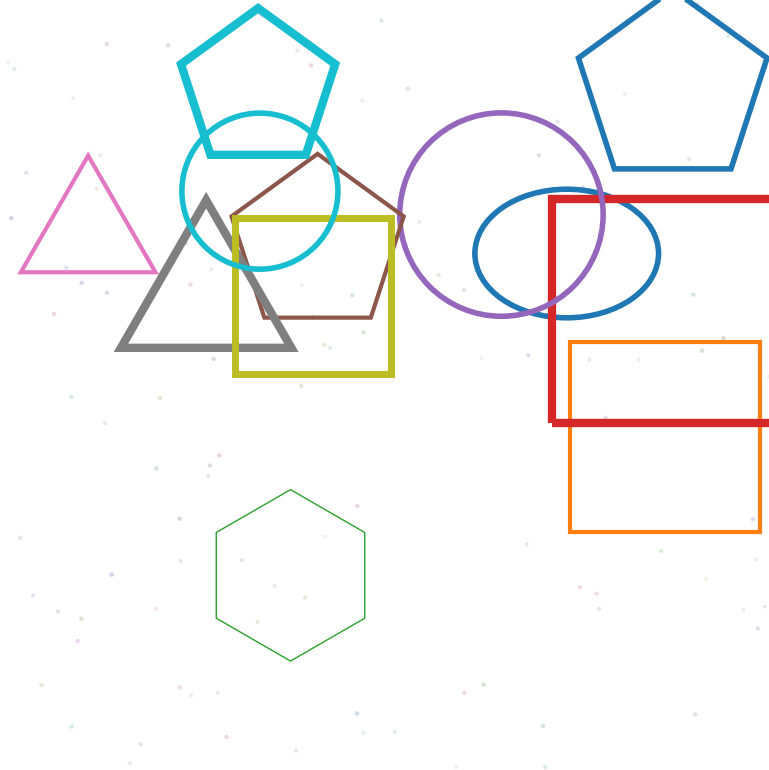[{"shape": "pentagon", "thickness": 2, "radius": 0.64, "center": [0.874, 0.885]}, {"shape": "oval", "thickness": 2, "radius": 0.6, "center": [0.736, 0.671]}, {"shape": "square", "thickness": 1.5, "radius": 0.62, "center": [0.863, 0.432]}, {"shape": "hexagon", "thickness": 0.5, "radius": 0.56, "center": [0.377, 0.253]}, {"shape": "square", "thickness": 3, "radius": 0.73, "center": [0.862, 0.596]}, {"shape": "circle", "thickness": 2, "radius": 0.66, "center": [0.651, 0.721]}, {"shape": "pentagon", "thickness": 1.5, "radius": 0.59, "center": [0.412, 0.683]}, {"shape": "triangle", "thickness": 1.5, "radius": 0.5, "center": [0.114, 0.697]}, {"shape": "triangle", "thickness": 3, "radius": 0.64, "center": [0.268, 0.612]}, {"shape": "square", "thickness": 2.5, "radius": 0.51, "center": [0.407, 0.616]}, {"shape": "pentagon", "thickness": 3, "radius": 0.53, "center": [0.335, 0.884]}, {"shape": "circle", "thickness": 2, "radius": 0.51, "center": [0.338, 0.752]}]